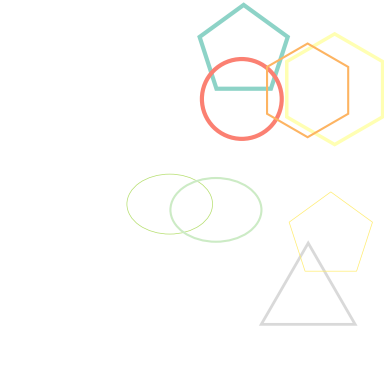[{"shape": "pentagon", "thickness": 3, "radius": 0.6, "center": [0.633, 0.867]}, {"shape": "hexagon", "thickness": 2.5, "radius": 0.72, "center": [0.869, 0.768]}, {"shape": "circle", "thickness": 3, "radius": 0.52, "center": [0.628, 0.743]}, {"shape": "hexagon", "thickness": 1.5, "radius": 0.61, "center": [0.799, 0.765]}, {"shape": "oval", "thickness": 0.5, "radius": 0.56, "center": [0.441, 0.47]}, {"shape": "triangle", "thickness": 2, "radius": 0.7, "center": [0.801, 0.228]}, {"shape": "oval", "thickness": 1.5, "radius": 0.59, "center": [0.561, 0.455]}, {"shape": "pentagon", "thickness": 0.5, "radius": 0.57, "center": [0.859, 0.388]}]